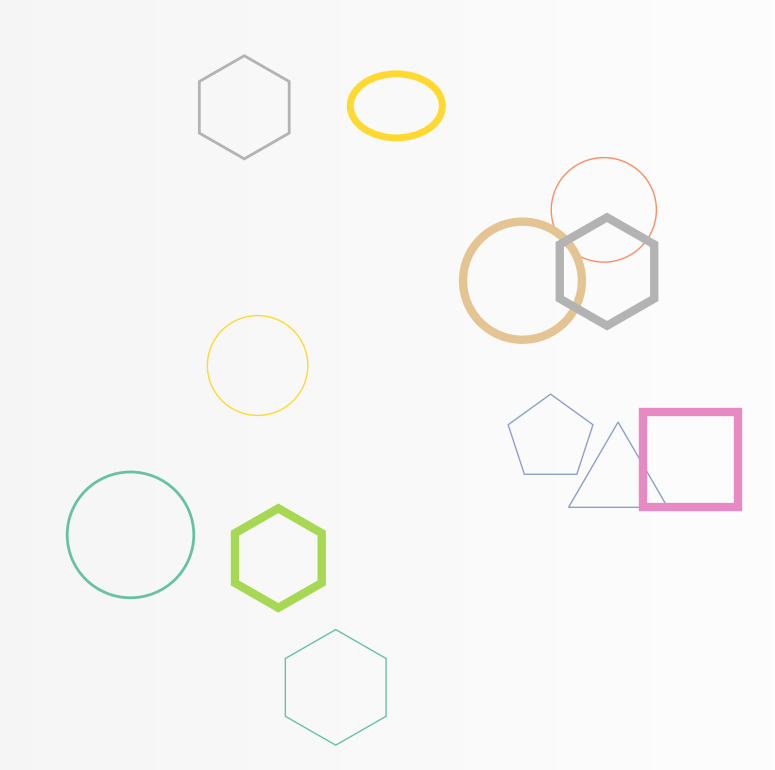[{"shape": "circle", "thickness": 1, "radius": 0.41, "center": [0.168, 0.305]}, {"shape": "hexagon", "thickness": 0.5, "radius": 0.38, "center": [0.433, 0.107]}, {"shape": "circle", "thickness": 0.5, "radius": 0.34, "center": [0.779, 0.727]}, {"shape": "pentagon", "thickness": 0.5, "radius": 0.29, "center": [0.71, 0.431]}, {"shape": "triangle", "thickness": 0.5, "radius": 0.37, "center": [0.798, 0.378]}, {"shape": "square", "thickness": 3, "radius": 0.31, "center": [0.891, 0.404]}, {"shape": "hexagon", "thickness": 3, "radius": 0.32, "center": [0.359, 0.275]}, {"shape": "oval", "thickness": 2.5, "radius": 0.3, "center": [0.511, 0.863]}, {"shape": "circle", "thickness": 0.5, "radius": 0.32, "center": [0.332, 0.525]}, {"shape": "circle", "thickness": 3, "radius": 0.38, "center": [0.674, 0.635]}, {"shape": "hexagon", "thickness": 3, "radius": 0.35, "center": [0.783, 0.647]}, {"shape": "hexagon", "thickness": 1, "radius": 0.33, "center": [0.315, 0.861]}]